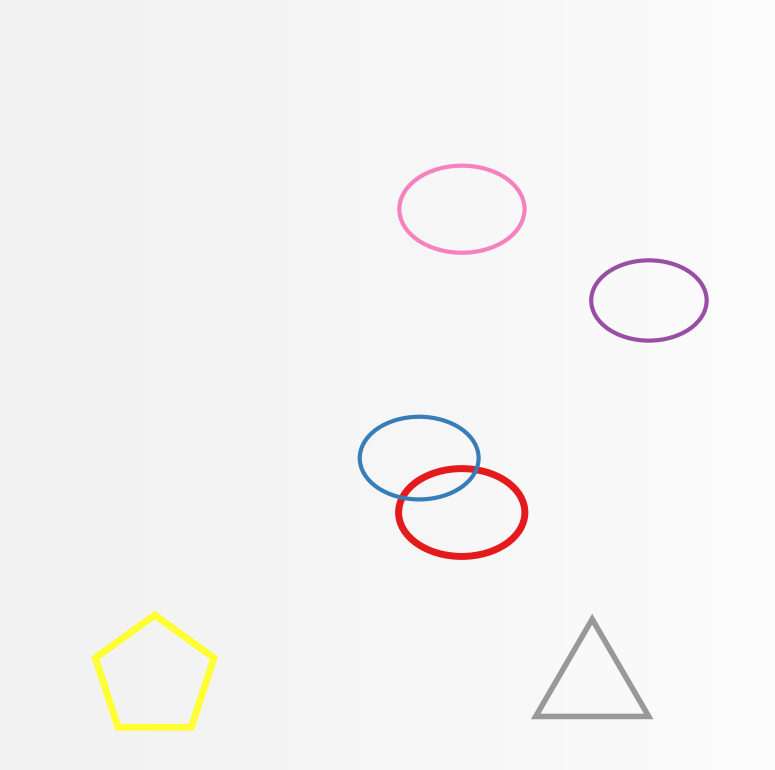[{"shape": "oval", "thickness": 2.5, "radius": 0.41, "center": [0.596, 0.334]}, {"shape": "oval", "thickness": 1.5, "radius": 0.38, "center": [0.541, 0.405]}, {"shape": "oval", "thickness": 1.5, "radius": 0.37, "center": [0.837, 0.61]}, {"shape": "pentagon", "thickness": 2.5, "radius": 0.4, "center": [0.2, 0.121]}, {"shape": "oval", "thickness": 1.5, "radius": 0.4, "center": [0.596, 0.728]}, {"shape": "triangle", "thickness": 2, "radius": 0.42, "center": [0.764, 0.112]}]